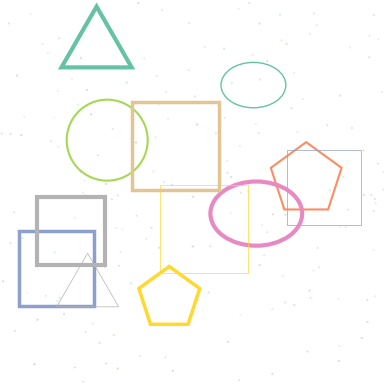[{"shape": "triangle", "thickness": 3, "radius": 0.53, "center": [0.251, 0.878]}, {"shape": "oval", "thickness": 1, "radius": 0.42, "center": [0.658, 0.779]}, {"shape": "pentagon", "thickness": 1.5, "radius": 0.48, "center": [0.795, 0.534]}, {"shape": "square", "thickness": 0.5, "radius": 0.48, "center": [0.842, 0.513]}, {"shape": "square", "thickness": 2.5, "radius": 0.49, "center": [0.146, 0.302]}, {"shape": "oval", "thickness": 3, "radius": 0.6, "center": [0.666, 0.445]}, {"shape": "circle", "thickness": 1.5, "radius": 0.53, "center": [0.278, 0.636]}, {"shape": "square", "thickness": 0.5, "radius": 0.57, "center": [0.53, 0.405]}, {"shape": "pentagon", "thickness": 2.5, "radius": 0.42, "center": [0.44, 0.225]}, {"shape": "square", "thickness": 2.5, "radius": 0.57, "center": [0.456, 0.621]}, {"shape": "triangle", "thickness": 0.5, "radius": 0.46, "center": [0.228, 0.25]}, {"shape": "square", "thickness": 3, "radius": 0.45, "center": [0.185, 0.4]}]